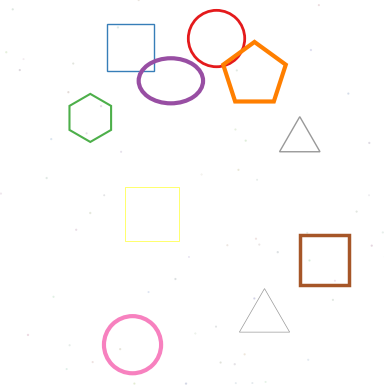[{"shape": "circle", "thickness": 2, "radius": 0.37, "center": [0.562, 0.9]}, {"shape": "square", "thickness": 1, "radius": 0.3, "center": [0.338, 0.876]}, {"shape": "hexagon", "thickness": 1.5, "radius": 0.31, "center": [0.235, 0.694]}, {"shape": "oval", "thickness": 3, "radius": 0.42, "center": [0.444, 0.79]}, {"shape": "pentagon", "thickness": 3, "radius": 0.43, "center": [0.661, 0.806]}, {"shape": "square", "thickness": 0.5, "radius": 0.35, "center": [0.396, 0.444]}, {"shape": "square", "thickness": 2.5, "radius": 0.32, "center": [0.843, 0.325]}, {"shape": "circle", "thickness": 3, "radius": 0.37, "center": [0.344, 0.105]}, {"shape": "triangle", "thickness": 0.5, "radius": 0.38, "center": [0.687, 0.175]}, {"shape": "triangle", "thickness": 1, "radius": 0.3, "center": [0.779, 0.636]}]